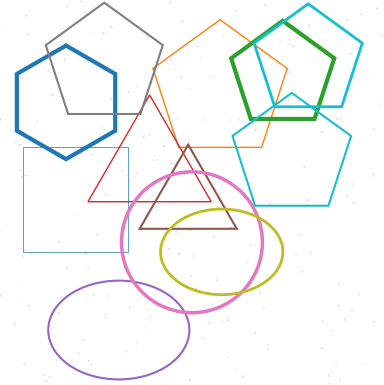[{"shape": "square", "thickness": 0.5, "radius": 0.68, "center": [0.196, 0.482]}, {"shape": "hexagon", "thickness": 3, "radius": 0.74, "center": [0.171, 0.734]}, {"shape": "pentagon", "thickness": 1, "radius": 0.92, "center": [0.572, 0.766]}, {"shape": "pentagon", "thickness": 3, "radius": 0.7, "center": [0.734, 0.805]}, {"shape": "triangle", "thickness": 1, "radius": 0.92, "center": [0.389, 0.568]}, {"shape": "oval", "thickness": 1.5, "radius": 0.92, "center": [0.309, 0.143]}, {"shape": "triangle", "thickness": 1.5, "radius": 0.73, "center": [0.489, 0.479]}, {"shape": "circle", "thickness": 2.5, "radius": 0.92, "center": [0.499, 0.371]}, {"shape": "pentagon", "thickness": 1.5, "radius": 0.8, "center": [0.271, 0.833]}, {"shape": "oval", "thickness": 2, "radius": 0.79, "center": [0.576, 0.346]}, {"shape": "pentagon", "thickness": 2, "radius": 0.74, "center": [0.801, 0.842]}, {"shape": "pentagon", "thickness": 1.5, "radius": 0.81, "center": [0.758, 0.597]}]